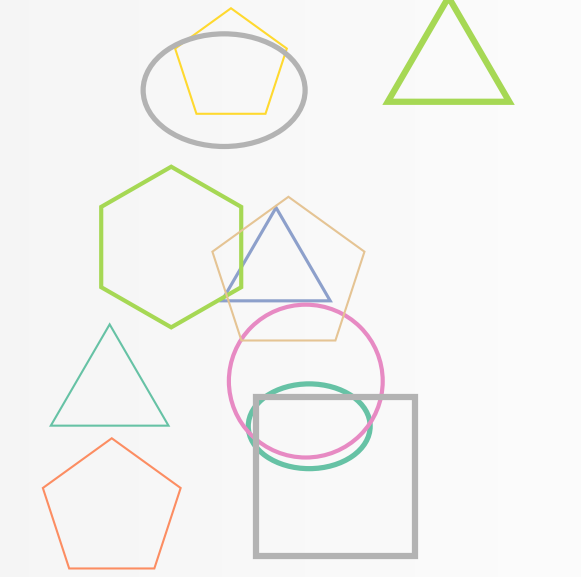[{"shape": "oval", "thickness": 2.5, "radius": 0.52, "center": [0.532, 0.261]}, {"shape": "triangle", "thickness": 1, "radius": 0.58, "center": [0.189, 0.321]}, {"shape": "pentagon", "thickness": 1, "radius": 0.62, "center": [0.192, 0.116]}, {"shape": "triangle", "thickness": 1.5, "radius": 0.54, "center": [0.475, 0.532]}, {"shape": "circle", "thickness": 2, "radius": 0.66, "center": [0.526, 0.339]}, {"shape": "triangle", "thickness": 3, "radius": 0.6, "center": [0.772, 0.883]}, {"shape": "hexagon", "thickness": 2, "radius": 0.7, "center": [0.295, 0.571]}, {"shape": "pentagon", "thickness": 1, "radius": 0.51, "center": [0.397, 0.884]}, {"shape": "pentagon", "thickness": 1, "radius": 0.69, "center": [0.496, 0.521]}, {"shape": "square", "thickness": 3, "radius": 0.69, "center": [0.578, 0.174]}, {"shape": "oval", "thickness": 2.5, "radius": 0.7, "center": [0.386, 0.843]}]